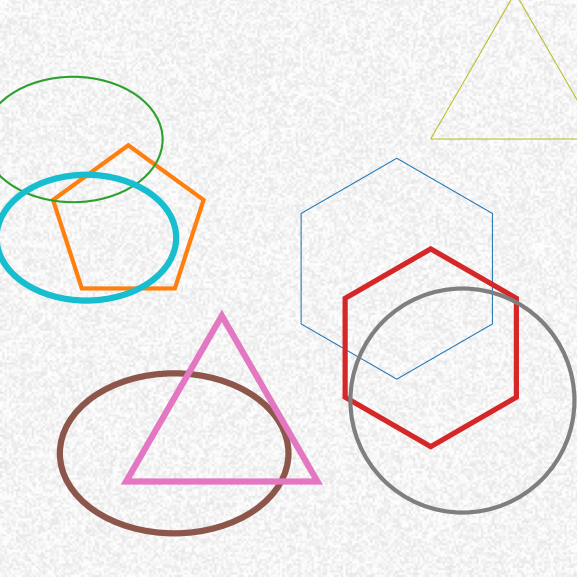[{"shape": "hexagon", "thickness": 0.5, "radius": 0.96, "center": [0.687, 0.534]}, {"shape": "pentagon", "thickness": 2, "radius": 0.69, "center": [0.222, 0.611]}, {"shape": "oval", "thickness": 1, "radius": 0.78, "center": [0.126, 0.758]}, {"shape": "hexagon", "thickness": 2.5, "radius": 0.86, "center": [0.746, 0.397]}, {"shape": "oval", "thickness": 3, "radius": 0.99, "center": [0.302, 0.214]}, {"shape": "triangle", "thickness": 3, "radius": 0.96, "center": [0.384, 0.261]}, {"shape": "circle", "thickness": 2, "radius": 0.97, "center": [0.801, 0.306]}, {"shape": "triangle", "thickness": 0.5, "radius": 0.84, "center": [0.892, 0.843]}, {"shape": "oval", "thickness": 3, "radius": 0.78, "center": [0.15, 0.588]}]